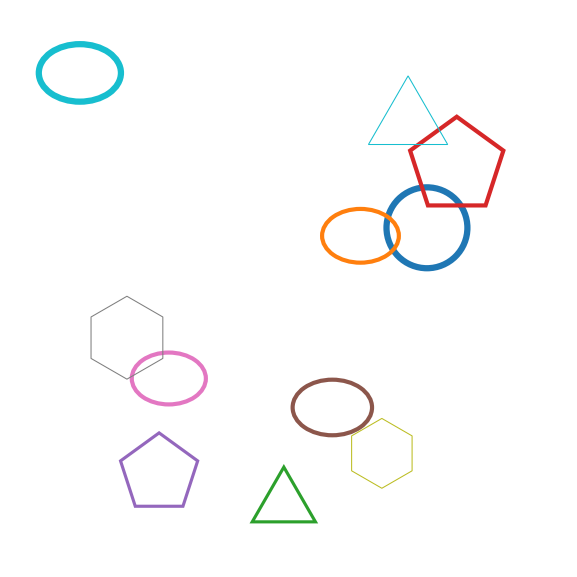[{"shape": "circle", "thickness": 3, "radius": 0.35, "center": [0.739, 0.605]}, {"shape": "oval", "thickness": 2, "radius": 0.33, "center": [0.624, 0.591]}, {"shape": "triangle", "thickness": 1.5, "radius": 0.32, "center": [0.492, 0.127]}, {"shape": "pentagon", "thickness": 2, "radius": 0.42, "center": [0.791, 0.712]}, {"shape": "pentagon", "thickness": 1.5, "radius": 0.35, "center": [0.276, 0.179]}, {"shape": "oval", "thickness": 2, "radius": 0.34, "center": [0.575, 0.294]}, {"shape": "oval", "thickness": 2, "radius": 0.32, "center": [0.292, 0.344]}, {"shape": "hexagon", "thickness": 0.5, "radius": 0.36, "center": [0.22, 0.414]}, {"shape": "hexagon", "thickness": 0.5, "radius": 0.3, "center": [0.661, 0.214]}, {"shape": "oval", "thickness": 3, "radius": 0.36, "center": [0.138, 0.873]}, {"shape": "triangle", "thickness": 0.5, "radius": 0.4, "center": [0.707, 0.789]}]